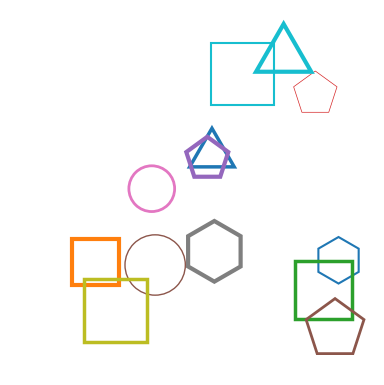[{"shape": "triangle", "thickness": 2.5, "radius": 0.33, "center": [0.551, 0.6]}, {"shape": "hexagon", "thickness": 1.5, "radius": 0.3, "center": [0.879, 0.324]}, {"shape": "square", "thickness": 3, "radius": 0.3, "center": [0.248, 0.32]}, {"shape": "square", "thickness": 2.5, "radius": 0.37, "center": [0.84, 0.247]}, {"shape": "pentagon", "thickness": 0.5, "radius": 0.3, "center": [0.819, 0.756]}, {"shape": "pentagon", "thickness": 3, "radius": 0.29, "center": [0.538, 0.587]}, {"shape": "pentagon", "thickness": 2, "radius": 0.4, "center": [0.87, 0.145]}, {"shape": "circle", "thickness": 1, "radius": 0.39, "center": [0.403, 0.312]}, {"shape": "circle", "thickness": 2, "radius": 0.3, "center": [0.394, 0.51]}, {"shape": "hexagon", "thickness": 3, "radius": 0.39, "center": [0.557, 0.347]}, {"shape": "square", "thickness": 2.5, "radius": 0.41, "center": [0.3, 0.193]}, {"shape": "triangle", "thickness": 3, "radius": 0.41, "center": [0.737, 0.855]}, {"shape": "square", "thickness": 1.5, "radius": 0.4, "center": [0.629, 0.808]}]